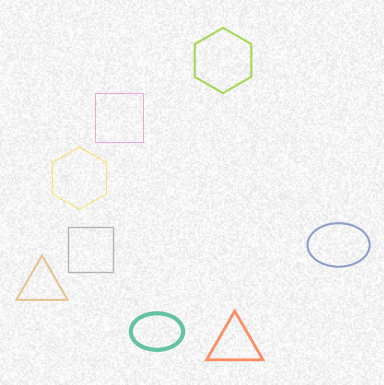[{"shape": "oval", "thickness": 3, "radius": 0.34, "center": [0.408, 0.139]}, {"shape": "triangle", "thickness": 2, "radius": 0.42, "center": [0.61, 0.108]}, {"shape": "oval", "thickness": 1.5, "radius": 0.4, "center": [0.88, 0.364]}, {"shape": "square", "thickness": 0.5, "radius": 0.32, "center": [0.309, 0.694]}, {"shape": "hexagon", "thickness": 1.5, "radius": 0.42, "center": [0.579, 0.843]}, {"shape": "hexagon", "thickness": 0.5, "radius": 0.41, "center": [0.206, 0.537]}, {"shape": "triangle", "thickness": 1.5, "radius": 0.38, "center": [0.109, 0.26]}, {"shape": "square", "thickness": 1, "radius": 0.29, "center": [0.236, 0.351]}]